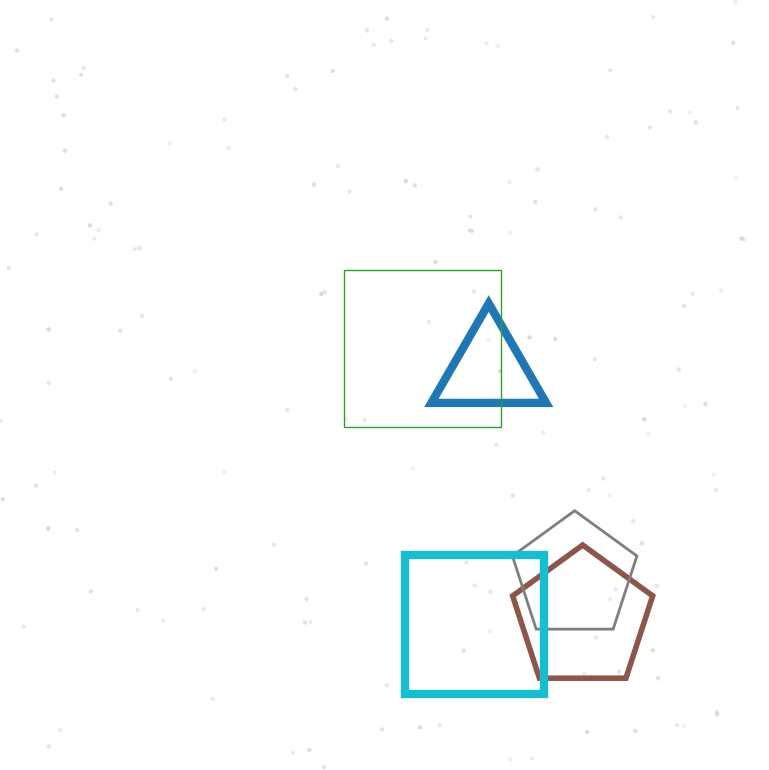[{"shape": "triangle", "thickness": 3, "radius": 0.43, "center": [0.635, 0.52]}, {"shape": "square", "thickness": 0.5, "radius": 0.51, "center": [0.549, 0.547]}, {"shape": "pentagon", "thickness": 2, "radius": 0.48, "center": [0.757, 0.197]}, {"shape": "pentagon", "thickness": 1, "radius": 0.43, "center": [0.746, 0.252]}, {"shape": "square", "thickness": 3, "radius": 0.45, "center": [0.616, 0.189]}]